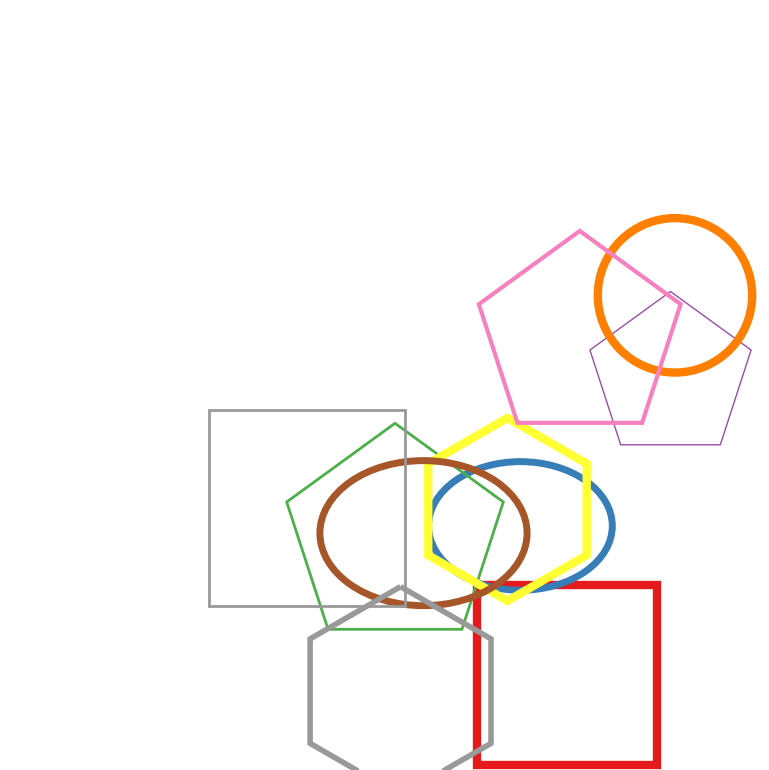[{"shape": "square", "thickness": 3, "radius": 0.58, "center": [0.737, 0.124]}, {"shape": "oval", "thickness": 2.5, "radius": 0.6, "center": [0.676, 0.317]}, {"shape": "pentagon", "thickness": 1, "radius": 0.74, "center": [0.513, 0.302]}, {"shape": "pentagon", "thickness": 0.5, "radius": 0.55, "center": [0.871, 0.511]}, {"shape": "circle", "thickness": 3, "radius": 0.5, "center": [0.877, 0.616]}, {"shape": "hexagon", "thickness": 3, "radius": 0.59, "center": [0.659, 0.338]}, {"shape": "oval", "thickness": 2.5, "radius": 0.67, "center": [0.55, 0.308]}, {"shape": "pentagon", "thickness": 1.5, "radius": 0.69, "center": [0.753, 0.562]}, {"shape": "hexagon", "thickness": 2, "radius": 0.68, "center": [0.52, 0.102]}, {"shape": "square", "thickness": 1, "radius": 0.63, "center": [0.399, 0.34]}]